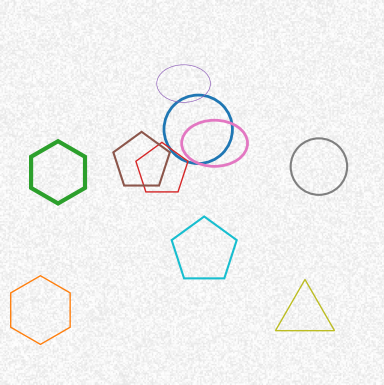[{"shape": "circle", "thickness": 2, "radius": 0.44, "center": [0.515, 0.664]}, {"shape": "hexagon", "thickness": 1, "radius": 0.45, "center": [0.105, 0.195]}, {"shape": "hexagon", "thickness": 3, "radius": 0.4, "center": [0.151, 0.552]}, {"shape": "pentagon", "thickness": 1, "radius": 0.36, "center": [0.421, 0.559]}, {"shape": "oval", "thickness": 0.5, "radius": 0.35, "center": [0.477, 0.783]}, {"shape": "pentagon", "thickness": 1.5, "radius": 0.39, "center": [0.368, 0.581]}, {"shape": "oval", "thickness": 2, "radius": 0.43, "center": [0.557, 0.628]}, {"shape": "circle", "thickness": 1.5, "radius": 0.37, "center": [0.828, 0.567]}, {"shape": "triangle", "thickness": 1, "radius": 0.44, "center": [0.792, 0.185]}, {"shape": "pentagon", "thickness": 1.5, "radius": 0.44, "center": [0.53, 0.349]}]